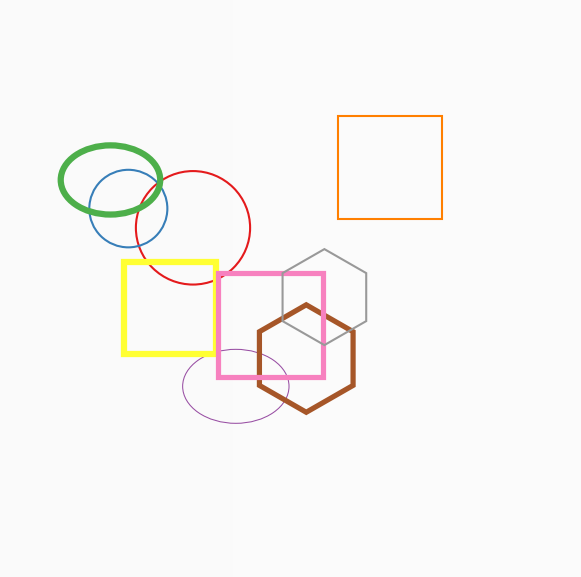[{"shape": "circle", "thickness": 1, "radius": 0.49, "center": [0.332, 0.605]}, {"shape": "circle", "thickness": 1, "radius": 0.34, "center": [0.221, 0.638]}, {"shape": "oval", "thickness": 3, "radius": 0.43, "center": [0.19, 0.688]}, {"shape": "oval", "thickness": 0.5, "radius": 0.46, "center": [0.406, 0.33]}, {"shape": "square", "thickness": 1, "radius": 0.45, "center": [0.671, 0.709]}, {"shape": "square", "thickness": 3, "radius": 0.4, "center": [0.293, 0.466]}, {"shape": "hexagon", "thickness": 2.5, "radius": 0.47, "center": [0.527, 0.378]}, {"shape": "square", "thickness": 2.5, "radius": 0.45, "center": [0.465, 0.437]}, {"shape": "hexagon", "thickness": 1, "radius": 0.42, "center": [0.558, 0.485]}]